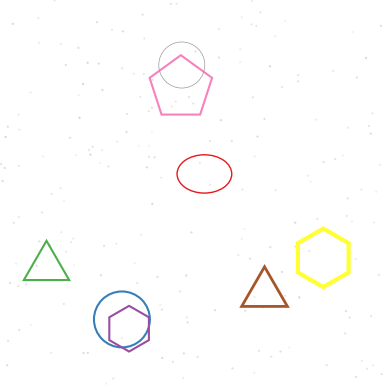[{"shape": "oval", "thickness": 1, "radius": 0.36, "center": [0.531, 0.548]}, {"shape": "circle", "thickness": 1.5, "radius": 0.36, "center": [0.317, 0.17]}, {"shape": "triangle", "thickness": 1.5, "radius": 0.34, "center": [0.121, 0.307]}, {"shape": "hexagon", "thickness": 1.5, "radius": 0.3, "center": [0.335, 0.146]}, {"shape": "hexagon", "thickness": 3, "radius": 0.38, "center": [0.84, 0.33]}, {"shape": "triangle", "thickness": 2, "radius": 0.34, "center": [0.687, 0.238]}, {"shape": "pentagon", "thickness": 1.5, "radius": 0.43, "center": [0.47, 0.771]}, {"shape": "circle", "thickness": 0.5, "radius": 0.3, "center": [0.472, 0.831]}]